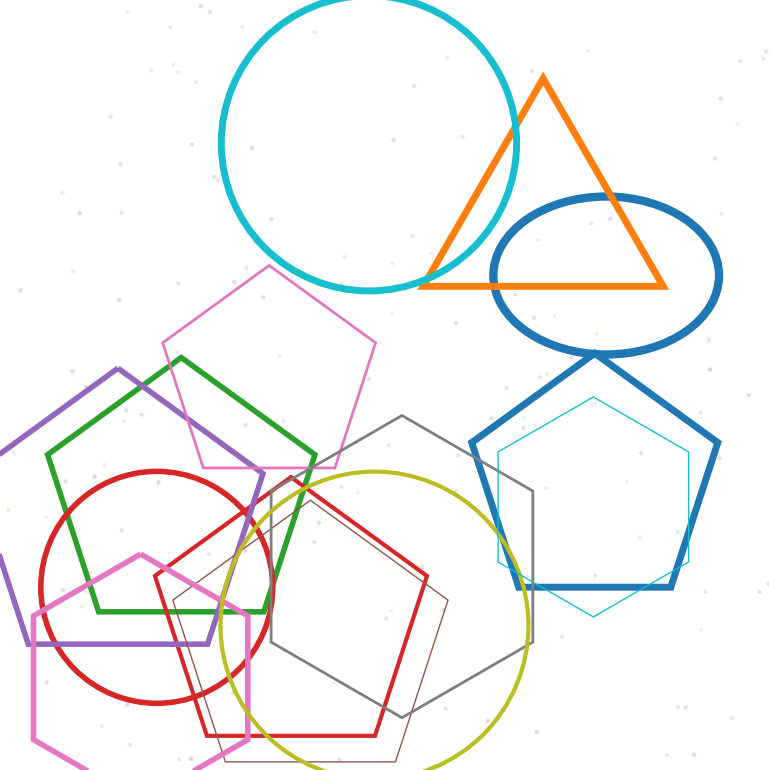[{"shape": "pentagon", "thickness": 2.5, "radius": 0.84, "center": [0.772, 0.373]}, {"shape": "oval", "thickness": 3, "radius": 0.73, "center": [0.787, 0.642]}, {"shape": "triangle", "thickness": 2.5, "radius": 0.9, "center": [0.705, 0.718]}, {"shape": "pentagon", "thickness": 2, "radius": 0.91, "center": [0.235, 0.353]}, {"shape": "pentagon", "thickness": 1.5, "radius": 0.93, "center": [0.378, 0.195]}, {"shape": "circle", "thickness": 2, "radius": 0.75, "center": [0.204, 0.237]}, {"shape": "pentagon", "thickness": 2, "radius": 0.99, "center": [0.153, 0.324]}, {"shape": "pentagon", "thickness": 0.5, "radius": 0.94, "center": [0.403, 0.163]}, {"shape": "hexagon", "thickness": 2, "radius": 0.8, "center": [0.183, 0.12]}, {"shape": "pentagon", "thickness": 1, "radius": 0.73, "center": [0.35, 0.51]}, {"shape": "hexagon", "thickness": 1, "radius": 0.98, "center": [0.522, 0.264]}, {"shape": "circle", "thickness": 1.5, "radius": 1.0, "center": [0.486, 0.188]}, {"shape": "circle", "thickness": 2.5, "radius": 0.96, "center": [0.479, 0.814]}, {"shape": "hexagon", "thickness": 0.5, "radius": 0.71, "center": [0.771, 0.342]}]